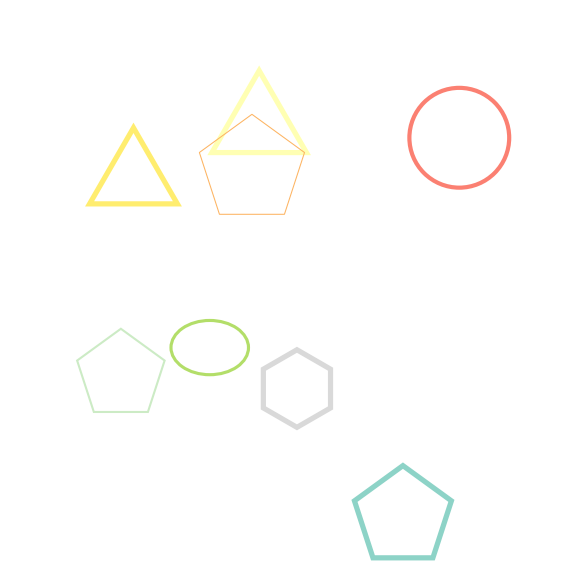[{"shape": "pentagon", "thickness": 2.5, "radius": 0.44, "center": [0.698, 0.105]}, {"shape": "triangle", "thickness": 2.5, "radius": 0.47, "center": [0.449, 0.782]}, {"shape": "circle", "thickness": 2, "radius": 0.43, "center": [0.795, 0.761]}, {"shape": "pentagon", "thickness": 0.5, "radius": 0.48, "center": [0.436, 0.705]}, {"shape": "oval", "thickness": 1.5, "radius": 0.34, "center": [0.363, 0.397]}, {"shape": "hexagon", "thickness": 2.5, "radius": 0.34, "center": [0.514, 0.326]}, {"shape": "pentagon", "thickness": 1, "radius": 0.4, "center": [0.209, 0.35]}, {"shape": "triangle", "thickness": 2.5, "radius": 0.44, "center": [0.231, 0.69]}]